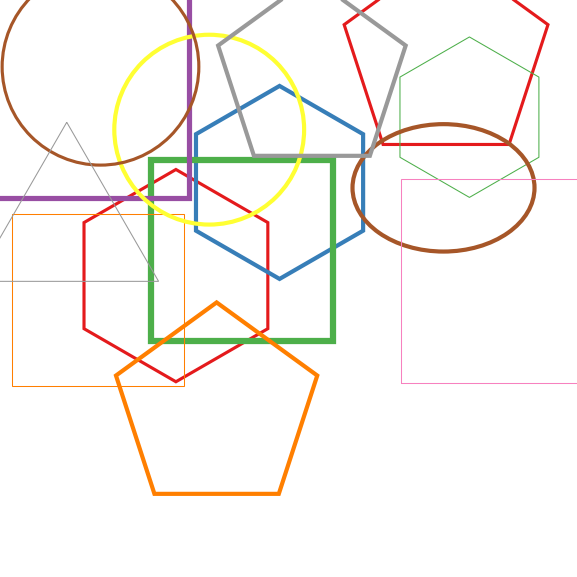[{"shape": "pentagon", "thickness": 1.5, "radius": 0.93, "center": [0.772, 0.899]}, {"shape": "hexagon", "thickness": 1.5, "radius": 0.92, "center": [0.305, 0.522]}, {"shape": "hexagon", "thickness": 2, "radius": 0.84, "center": [0.484, 0.683]}, {"shape": "hexagon", "thickness": 0.5, "radius": 0.69, "center": [0.813, 0.796]}, {"shape": "square", "thickness": 3, "radius": 0.79, "center": [0.419, 0.565]}, {"shape": "square", "thickness": 2.5, "radius": 0.99, "center": [0.13, 0.854]}, {"shape": "pentagon", "thickness": 2, "radius": 0.92, "center": [0.375, 0.292]}, {"shape": "square", "thickness": 0.5, "radius": 0.74, "center": [0.17, 0.479]}, {"shape": "circle", "thickness": 2, "radius": 0.82, "center": [0.362, 0.775]}, {"shape": "oval", "thickness": 2, "radius": 0.79, "center": [0.768, 0.674]}, {"shape": "circle", "thickness": 1.5, "radius": 0.85, "center": [0.174, 0.884]}, {"shape": "square", "thickness": 0.5, "radius": 0.88, "center": [0.87, 0.513]}, {"shape": "triangle", "thickness": 0.5, "radius": 0.92, "center": [0.116, 0.604]}, {"shape": "pentagon", "thickness": 2, "radius": 0.85, "center": [0.54, 0.867]}]